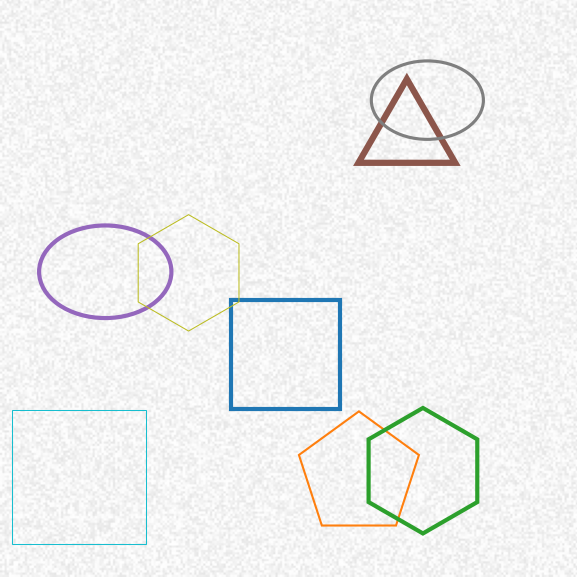[{"shape": "square", "thickness": 2, "radius": 0.47, "center": [0.494, 0.386]}, {"shape": "pentagon", "thickness": 1, "radius": 0.55, "center": [0.622, 0.178]}, {"shape": "hexagon", "thickness": 2, "radius": 0.54, "center": [0.732, 0.184]}, {"shape": "oval", "thickness": 2, "radius": 0.57, "center": [0.182, 0.529]}, {"shape": "triangle", "thickness": 3, "radius": 0.48, "center": [0.705, 0.766]}, {"shape": "oval", "thickness": 1.5, "radius": 0.49, "center": [0.74, 0.826]}, {"shape": "hexagon", "thickness": 0.5, "radius": 0.5, "center": [0.327, 0.527]}, {"shape": "square", "thickness": 0.5, "radius": 0.58, "center": [0.137, 0.173]}]